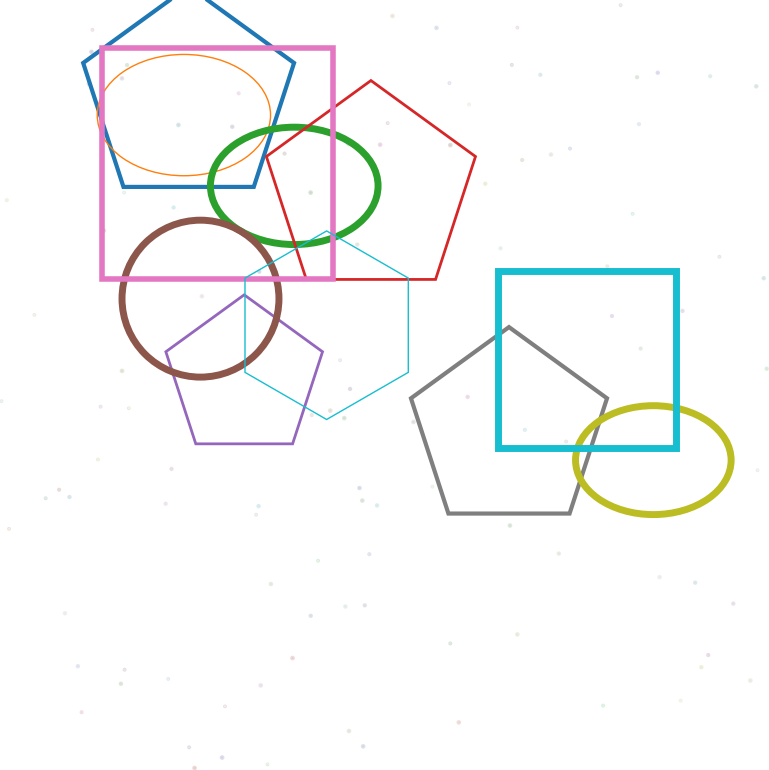[{"shape": "pentagon", "thickness": 1.5, "radius": 0.72, "center": [0.245, 0.874]}, {"shape": "oval", "thickness": 0.5, "radius": 0.56, "center": [0.239, 0.851]}, {"shape": "oval", "thickness": 2.5, "radius": 0.54, "center": [0.382, 0.759]}, {"shape": "pentagon", "thickness": 1, "radius": 0.71, "center": [0.482, 0.753]}, {"shape": "pentagon", "thickness": 1, "radius": 0.53, "center": [0.317, 0.51]}, {"shape": "circle", "thickness": 2.5, "radius": 0.51, "center": [0.26, 0.612]}, {"shape": "square", "thickness": 2, "radius": 0.75, "center": [0.283, 0.788]}, {"shape": "pentagon", "thickness": 1.5, "radius": 0.67, "center": [0.661, 0.441]}, {"shape": "oval", "thickness": 2.5, "radius": 0.51, "center": [0.848, 0.402]}, {"shape": "square", "thickness": 2.5, "radius": 0.58, "center": [0.762, 0.533]}, {"shape": "hexagon", "thickness": 0.5, "radius": 0.61, "center": [0.424, 0.578]}]